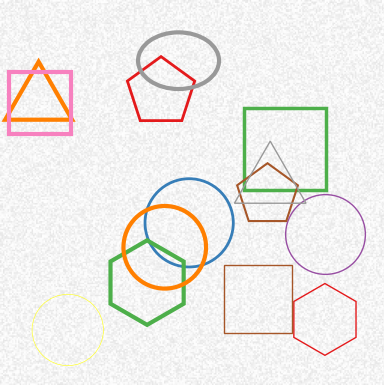[{"shape": "hexagon", "thickness": 1, "radius": 0.47, "center": [0.844, 0.17]}, {"shape": "pentagon", "thickness": 2, "radius": 0.46, "center": [0.418, 0.761]}, {"shape": "circle", "thickness": 2, "radius": 0.57, "center": [0.491, 0.421]}, {"shape": "hexagon", "thickness": 3, "radius": 0.55, "center": [0.382, 0.266]}, {"shape": "square", "thickness": 2.5, "radius": 0.53, "center": [0.74, 0.612]}, {"shape": "circle", "thickness": 1, "radius": 0.52, "center": [0.845, 0.391]}, {"shape": "triangle", "thickness": 3, "radius": 0.5, "center": [0.1, 0.739]}, {"shape": "circle", "thickness": 3, "radius": 0.54, "center": [0.428, 0.358]}, {"shape": "circle", "thickness": 0.5, "radius": 0.46, "center": [0.176, 0.143]}, {"shape": "pentagon", "thickness": 1.5, "radius": 0.42, "center": [0.695, 0.493]}, {"shape": "square", "thickness": 1, "radius": 0.44, "center": [0.67, 0.224]}, {"shape": "square", "thickness": 3, "radius": 0.4, "center": [0.103, 0.732]}, {"shape": "triangle", "thickness": 1, "radius": 0.54, "center": [0.702, 0.526]}, {"shape": "oval", "thickness": 3, "radius": 0.53, "center": [0.464, 0.842]}]